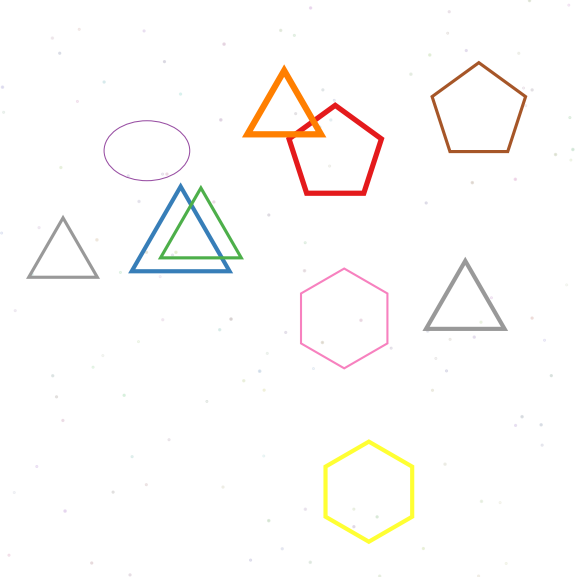[{"shape": "pentagon", "thickness": 2.5, "radius": 0.42, "center": [0.58, 0.733]}, {"shape": "triangle", "thickness": 2, "radius": 0.49, "center": [0.313, 0.578]}, {"shape": "triangle", "thickness": 1.5, "radius": 0.4, "center": [0.348, 0.593]}, {"shape": "oval", "thickness": 0.5, "radius": 0.37, "center": [0.254, 0.738]}, {"shape": "triangle", "thickness": 3, "radius": 0.37, "center": [0.492, 0.803]}, {"shape": "hexagon", "thickness": 2, "radius": 0.43, "center": [0.639, 0.148]}, {"shape": "pentagon", "thickness": 1.5, "radius": 0.43, "center": [0.829, 0.806]}, {"shape": "hexagon", "thickness": 1, "radius": 0.43, "center": [0.596, 0.448]}, {"shape": "triangle", "thickness": 1.5, "radius": 0.34, "center": [0.109, 0.553]}, {"shape": "triangle", "thickness": 2, "radius": 0.39, "center": [0.806, 0.469]}]